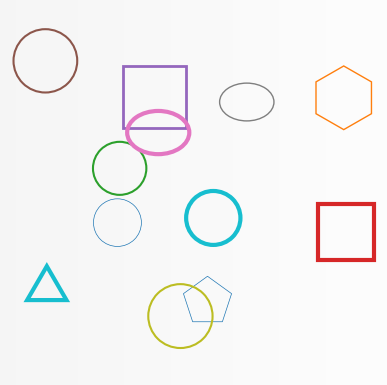[{"shape": "circle", "thickness": 0.5, "radius": 0.31, "center": [0.303, 0.422]}, {"shape": "pentagon", "thickness": 0.5, "radius": 0.33, "center": [0.536, 0.217]}, {"shape": "hexagon", "thickness": 1, "radius": 0.41, "center": [0.887, 0.746]}, {"shape": "circle", "thickness": 1.5, "radius": 0.34, "center": [0.309, 0.563]}, {"shape": "square", "thickness": 3, "radius": 0.36, "center": [0.893, 0.397]}, {"shape": "square", "thickness": 2, "radius": 0.4, "center": [0.399, 0.748]}, {"shape": "circle", "thickness": 1.5, "radius": 0.41, "center": [0.117, 0.842]}, {"shape": "oval", "thickness": 3, "radius": 0.4, "center": [0.408, 0.656]}, {"shape": "oval", "thickness": 1, "radius": 0.35, "center": [0.637, 0.735]}, {"shape": "circle", "thickness": 1.5, "radius": 0.41, "center": [0.466, 0.179]}, {"shape": "circle", "thickness": 3, "radius": 0.35, "center": [0.55, 0.434]}, {"shape": "triangle", "thickness": 3, "radius": 0.29, "center": [0.121, 0.25]}]